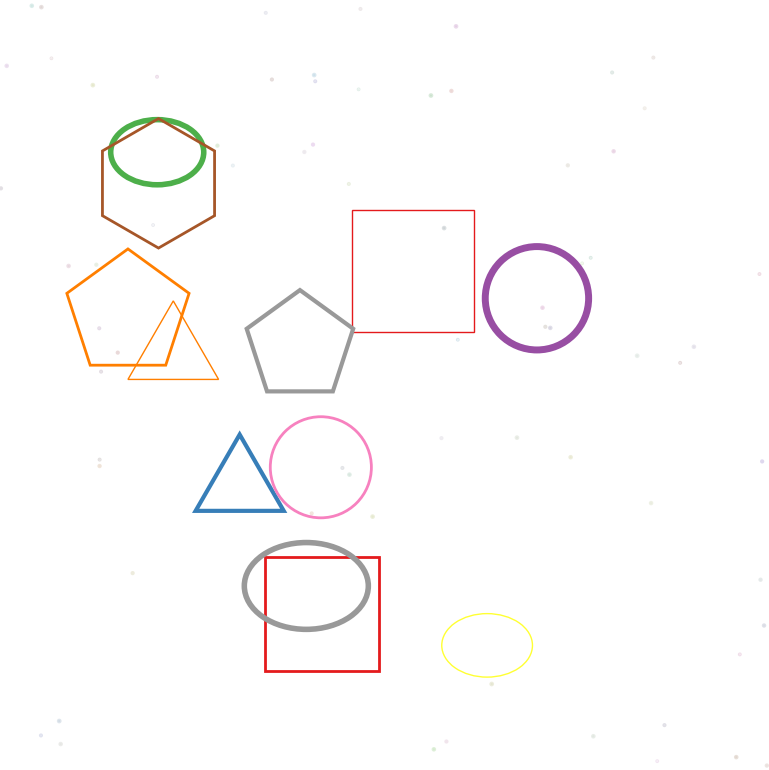[{"shape": "square", "thickness": 0.5, "radius": 0.4, "center": [0.537, 0.648]}, {"shape": "square", "thickness": 1, "radius": 0.37, "center": [0.419, 0.202]}, {"shape": "triangle", "thickness": 1.5, "radius": 0.33, "center": [0.311, 0.37]}, {"shape": "oval", "thickness": 2, "radius": 0.3, "center": [0.204, 0.802]}, {"shape": "circle", "thickness": 2.5, "radius": 0.34, "center": [0.697, 0.613]}, {"shape": "triangle", "thickness": 0.5, "radius": 0.34, "center": [0.225, 0.541]}, {"shape": "pentagon", "thickness": 1, "radius": 0.42, "center": [0.166, 0.593]}, {"shape": "oval", "thickness": 0.5, "radius": 0.29, "center": [0.633, 0.162]}, {"shape": "hexagon", "thickness": 1, "radius": 0.42, "center": [0.206, 0.762]}, {"shape": "circle", "thickness": 1, "radius": 0.33, "center": [0.417, 0.393]}, {"shape": "pentagon", "thickness": 1.5, "radius": 0.36, "center": [0.39, 0.551]}, {"shape": "oval", "thickness": 2, "radius": 0.4, "center": [0.398, 0.239]}]